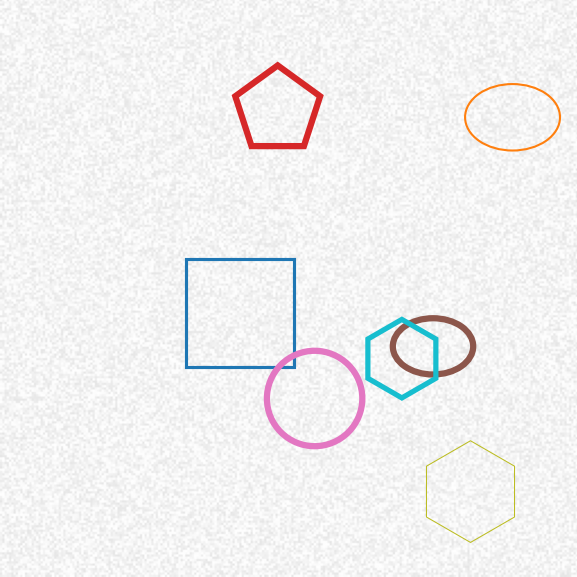[{"shape": "square", "thickness": 1.5, "radius": 0.47, "center": [0.415, 0.458]}, {"shape": "oval", "thickness": 1, "radius": 0.41, "center": [0.888, 0.796]}, {"shape": "pentagon", "thickness": 3, "radius": 0.39, "center": [0.481, 0.809]}, {"shape": "oval", "thickness": 3, "radius": 0.35, "center": [0.75, 0.399]}, {"shape": "circle", "thickness": 3, "radius": 0.41, "center": [0.545, 0.309]}, {"shape": "hexagon", "thickness": 0.5, "radius": 0.44, "center": [0.815, 0.148]}, {"shape": "hexagon", "thickness": 2.5, "radius": 0.34, "center": [0.696, 0.378]}]